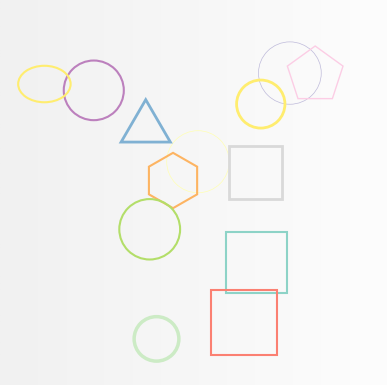[{"shape": "square", "thickness": 1.5, "radius": 0.39, "center": [0.663, 0.318]}, {"shape": "circle", "thickness": 0.5, "radius": 0.4, "center": [0.511, 0.58]}, {"shape": "circle", "thickness": 0.5, "radius": 0.41, "center": [0.748, 0.81]}, {"shape": "square", "thickness": 1.5, "radius": 0.42, "center": [0.629, 0.162]}, {"shape": "triangle", "thickness": 2, "radius": 0.37, "center": [0.376, 0.668]}, {"shape": "hexagon", "thickness": 1.5, "radius": 0.36, "center": [0.447, 0.531]}, {"shape": "circle", "thickness": 1.5, "radius": 0.39, "center": [0.386, 0.404]}, {"shape": "pentagon", "thickness": 1, "radius": 0.38, "center": [0.813, 0.805]}, {"shape": "square", "thickness": 2, "radius": 0.34, "center": [0.66, 0.553]}, {"shape": "circle", "thickness": 1.5, "radius": 0.39, "center": [0.242, 0.765]}, {"shape": "circle", "thickness": 2.5, "radius": 0.29, "center": [0.404, 0.12]}, {"shape": "oval", "thickness": 1.5, "radius": 0.34, "center": [0.115, 0.782]}, {"shape": "circle", "thickness": 2, "radius": 0.31, "center": [0.673, 0.73]}]